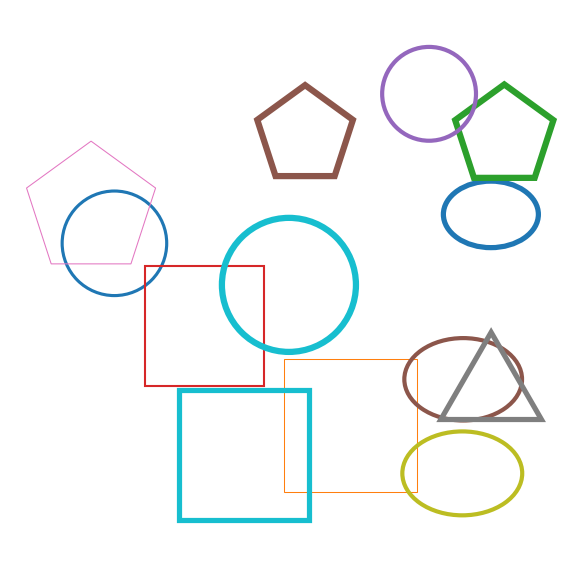[{"shape": "circle", "thickness": 1.5, "radius": 0.45, "center": [0.198, 0.578]}, {"shape": "oval", "thickness": 2.5, "radius": 0.41, "center": [0.85, 0.628]}, {"shape": "square", "thickness": 0.5, "radius": 0.58, "center": [0.607, 0.262]}, {"shape": "pentagon", "thickness": 3, "radius": 0.45, "center": [0.873, 0.763]}, {"shape": "square", "thickness": 1, "radius": 0.52, "center": [0.354, 0.434]}, {"shape": "circle", "thickness": 2, "radius": 0.41, "center": [0.743, 0.837]}, {"shape": "oval", "thickness": 2, "radius": 0.51, "center": [0.802, 0.342]}, {"shape": "pentagon", "thickness": 3, "radius": 0.44, "center": [0.528, 0.765]}, {"shape": "pentagon", "thickness": 0.5, "radius": 0.59, "center": [0.158, 0.637]}, {"shape": "triangle", "thickness": 2.5, "radius": 0.5, "center": [0.85, 0.323]}, {"shape": "oval", "thickness": 2, "radius": 0.52, "center": [0.8, 0.179]}, {"shape": "circle", "thickness": 3, "radius": 0.58, "center": [0.5, 0.506]}, {"shape": "square", "thickness": 2.5, "radius": 0.56, "center": [0.423, 0.211]}]